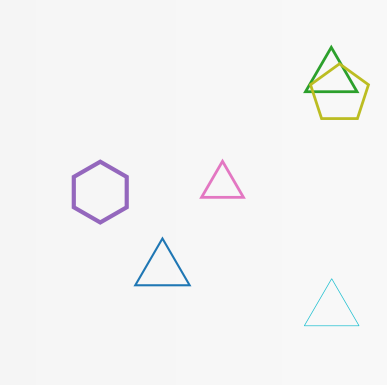[{"shape": "triangle", "thickness": 1.5, "radius": 0.41, "center": [0.419, 0.3]}, {"shape": "triangle", "thickness": 2, "radius": 0.38, "center": [0.855, 0.8]}, {"shape": "hexagon", "thickness": 3, "radius": 0.39, "center": [0.259, 0.501]}, {"shape": "triangle", "thickness": 2, "radius": 0.31, "center": [0.574, 0.519]}, {"shape": "pentagon", "thickness": 2, "radius": 0.39, "center": [0.876, 0.756]}, {"shape": "triangle", "thickness": 0.5, "radius": 0.41, "center": [0.856, 0.195]}]